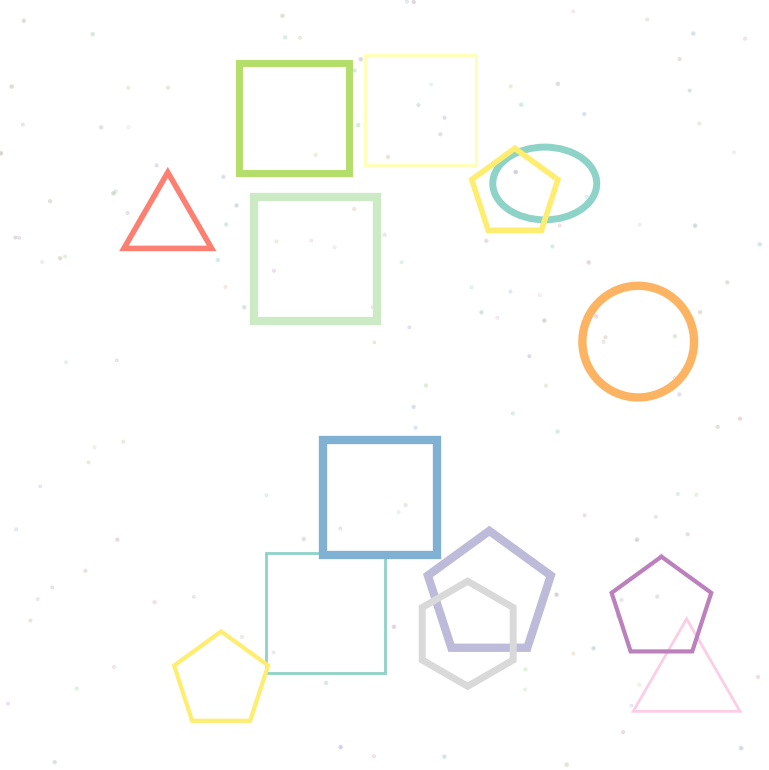[{"shape": "square", "thickness": 1, "radius": 0.39, "center": [0.423, 0.204]}, {"shape": "oval", "thickness": 2.5, "radius": 0.34, "center": [0.707, 0.762]}, {"shape": "square", "thickness": 1, "radius": 0.36, "center": [0.546, 0.857]}, {"shape": "pentagon", "thickness": 3, "radius": 0.42, "center": [0.636, 0.227]}, {"shape": "triangle", "thickness": 2, "radius": 0.33, "center": [0.218, 0.71]}, {"shape": "square", "thickness": 3, "radius": 0.37, "center": [0.494, 0.354]}, {"shape": "circle", "thickness": 3, "radius": 0.36, "center": [0.829, 0.556]}, {"shape": "square", "thickness": 2.5, "radius": 0.36, "center": [0.381, 0.847]}, {"shape": "triangle", "thickness": 1, "radius": 0.4, "center": [0.892, 0.116]}, {"shape": "hexagon", "thickness": 2.5, "radius": 0.34, "center": [0.607, 0.177]}, {"shape": "pentagon", "thickness": 1.5, "radius": 0.34, "center": [0.859, 0.209]}, {"shape": "square", "thickness": 3, "radius": 0.4, "center": [0.41, 0.664]}, {"shape": "pentagon", "thickness": 1.5, "radius": 0.32, "center": [0.287, 0.116]}, {"shape": "pentagon", "thickness": 2, "radius": 0.29, "center": [0.669, 0.749]}]